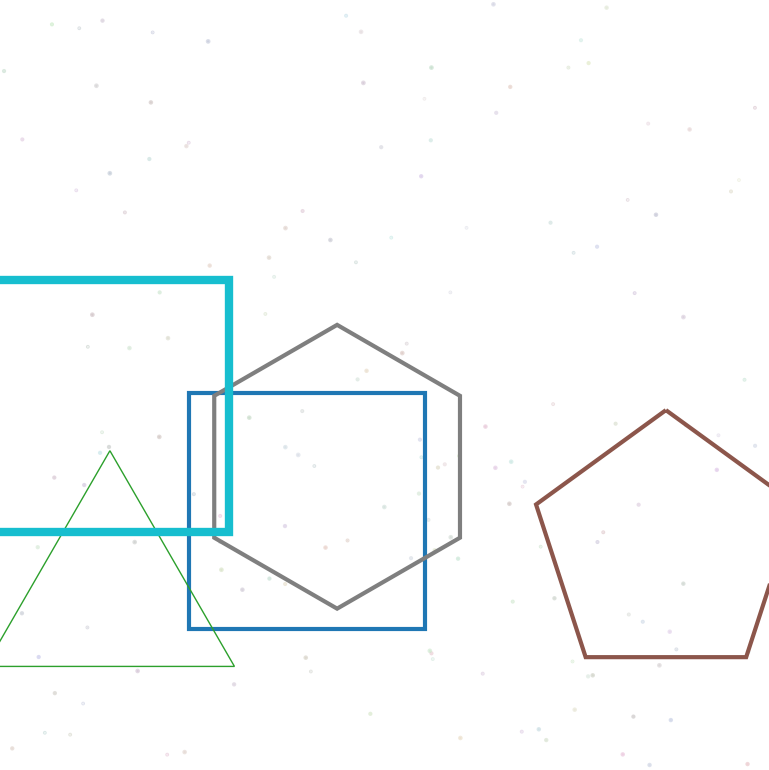[{"shape": "square", "thickness": 1.5, "radius": 0.77, "center": [0.399, 0.336]}, {"shape": "triangle", "thickness": 0.5, "radius": 0.93, "center": [0.143, 0.228]}, {"shape": "pentagon", "thickness": 1.5, "radius": 0.89, "center": [0.865, 0.29]}, {"shape": "hexagon", "thickness": 1.5, "radius": 0.92, "center": [0.438, 0.394]}, {"shape": "square", "thickness": 3, "radius": 0.82, "center": [0.134, 0.473]}]